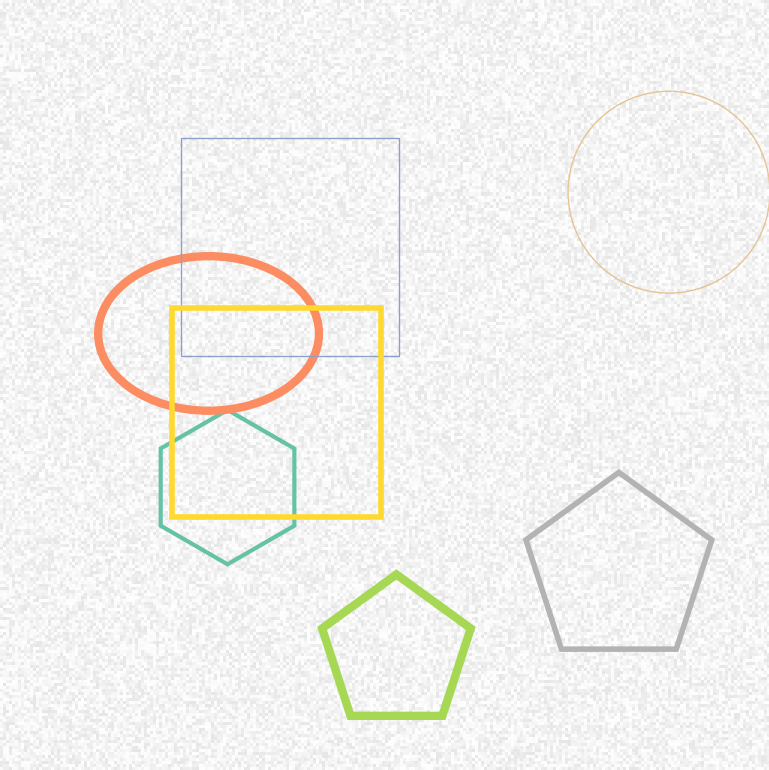[{"shape": "hexagon", "thickness": 1.5, "radius": 0.5, "center": [0.295, 0.367]}, {"shape": "oval", "thickness": 3, "radius": 0.72, "center": [0.271, 0.567]}, {"shape": "square", "thickness": 0.5, "radius": 0.71, "center": [0.377, 0.679]}, {"shape": "pentagon", "thickness": 3, "radius": 0.51, "center": [0.515, 0.152]}, {"shape": "square", "thickness": 2, "radius": 0.68, "center": [0.36, 0.464]}, {"shape": "circle", "thickness": 0.5, "radius": 0.66, "center": [0.869, 0.75]}, {"shape": "pentagon", "thickness": 2, "radius": 0.63, "center": [0.804, 0.26]}]